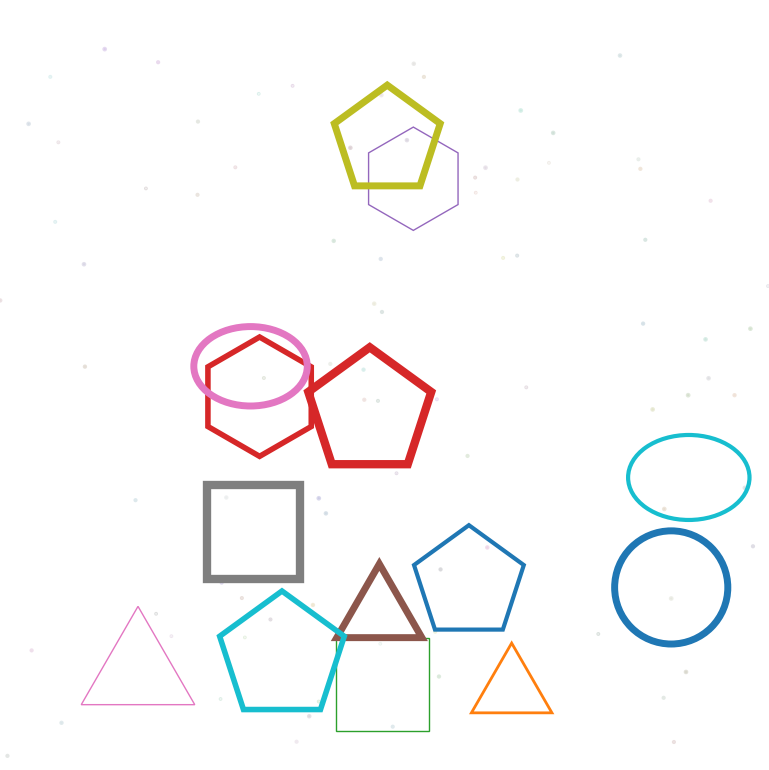[{"shape": "pentagon", "thickness": 1.5, "radius": 0.37, "center": [0.609, 0.243]}, {"shape": "circle", "thickness": 2.5, "radius": 0.37, "center": [0.872, 0.237]}, {"shape": "triangle", "thickness": 1, "radius": 0.3, "center": [0.665, 0.104]}, {"shape": "square", "thickness": 0.5, "radius": 0.3, "center": [0.497, 0.111]}, {"shape": "pentagon", "thickness": 3, "radius": 0.42, "center": [0.48, 0.465]}, {"shape": "hexagon", "thickness": 2, "radius": 0.39, "center": [0.337, 0.485]}, {"shape": "hexagon", "thickness": 0.5, "radius": 0.34, "center": [0.537, 0.768]}, {"shape": "triangle", "thickness": 2.5, "radius": 0.32, "center": [0.493, 0.204]}, {"shape": "triangle", "thickness": 0.5, "radius": 0.43, "center": [0.179, 0.127]}, {"shape": "oval", "thickness": 2.5, "radius": 0.37, "center": [0.325, 0.524]}, {"shape": "square", "thickness": 3, "radius": 0.3, "center": [0.329, 0.309]}, {"shape": "pentagon", "thickness": 2.5, "radius": 0.36, "center": [0.503, 0.817]}, {"shape": "pentagon", "thickness": 2, "radius": 0.43, "center": [0.366, 0.147]}, {"shape": "oval", "thickness": 1.5, "radius": 0.39, "center": [0.895, 0.38]}]